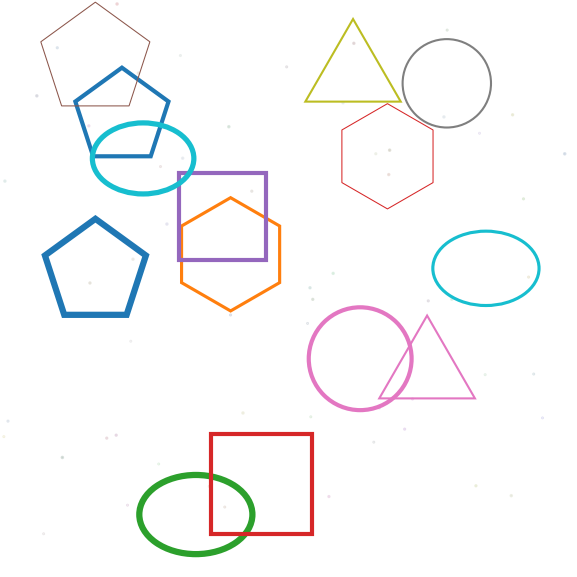[{"shape": "pentagon", "thickness": 3, "radius": 0.46, "center": [0.165, 0.528]}, {"shape": "pentagon", "thickness": 2, "radius": 0.42, "center": [0.211, 0.797]}, {"shape": "hexagon", "thickness": 1.5, "radius": 0.49, "center": [0.399, 0.559]}, {"shape": "oval", "thickness": 3, "radius": 0.49, "center": [0.339, 0.108]}, {"shape": "hexagon", "thickness": 0.5, "radius": 0.46, "center": [0.671, 0.729]}, {"shape": "square", "thickness": 2, "radius": 0.44, "center": [0.453, 0.161]}, {"shape": "square", "thickness": 2, "radius": 0.38, "center": [0.385, 0.625]}, {"shape": "pentagon", "thickness": 0.5, "radius": 0.5, "center": [0.165, 0.896]}, {"shape": "triangle", "thickness": 1, "radius": 0.48, "center": [0.74, 0.357]}, {"shape": "circle", "thickness": 2, "radius": 0.45, "center": [0.624, 0.378]}, {"shape": "circle", "thickness": 1, "radius": 0.38, "center": [0.774, 0.855]}, {"shape": "triangle", "thickness": 1, "radius": 0.48, "center": [0.611, 0.871]}, {"shape": "oval", "thickness": 1.5, "radius": 0.46, "center": [0.841, 0.534]}, {"shape": "oval", "thickness": 2.5, "radius": 0.44, "center": [0.248, 0.725]}]